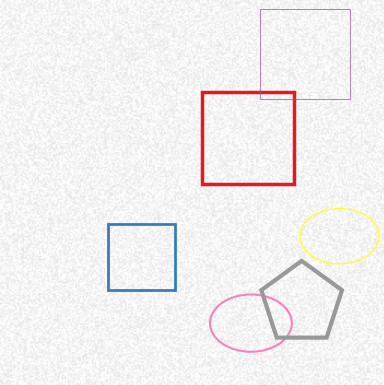[{"shape": "square", "thickness": 2.5, "radius": 0.6, "center": [0.644, 0.642]}, {"shape": "square", "thickness": 2, "radius": 0.43, "center": [0.367, 0.331]}, {"shape": "square", "thickness": 0.5, "radius": 0.59, "center": [0.792, 0.861]}, {"shape": "oval", "thickness": 1, "radius": 0.51, "center": [0.882, 0.386]}, {"shape": "oval", "thickness": 1.5, "radius": 0.53, "center": [0.652, 0.161]}, {"shape": "pentagon", "thickness": 3, "radius": 0.55, "center": [0.784, 0.212]}]